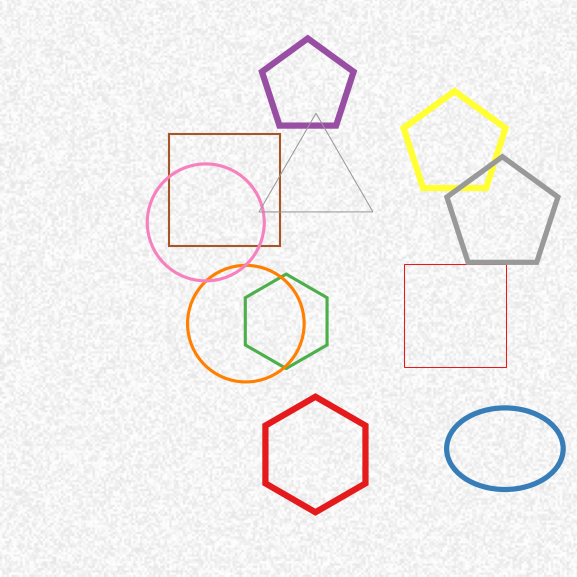[{"shape": "square", "thickness": 0.5, "radius": 0.44, "center": [0.788, 0.453]}, {"shape": "hexagon", "thickness": 3, "radius": 0.5, "center": [0.546, 0.212]}, {"shape": "oval", "thickness": 2.5, "radius": 0.5, "center": [0.874, 0.222]}, {"shape": "hexagon", "thickness": 1.5, "radius": 0.41, "center": [0.496, 0.443]}, {"shape": "pentagon", "thickness": 3, "radius": 0.42, "center": [0.533, 0.849]}, {"shape": "circle", "thickness": 1.5, "radius": 0.5, "center": [0.426, 0.439]}, {"shape": "pentagon", "thickness": 3, "radius": 0.46, "center": [0.787, 0.749]}, {"shape": "square", "thickness": 1, "radius": 0.48, "center": [0.389, 0.67]}, {"shape": "circle", "thickness": 1.5, "radius": 0.51, "center": [0.356, 0.614]}, {"shape": "pentagon", "thickness": 2.5, "radius": 0.51, "center": [0.87, 0.627]}, {"shape": "triangle", "thickness": 0.5, "radius": 0.57, "center": [0.547, 0.689]}]